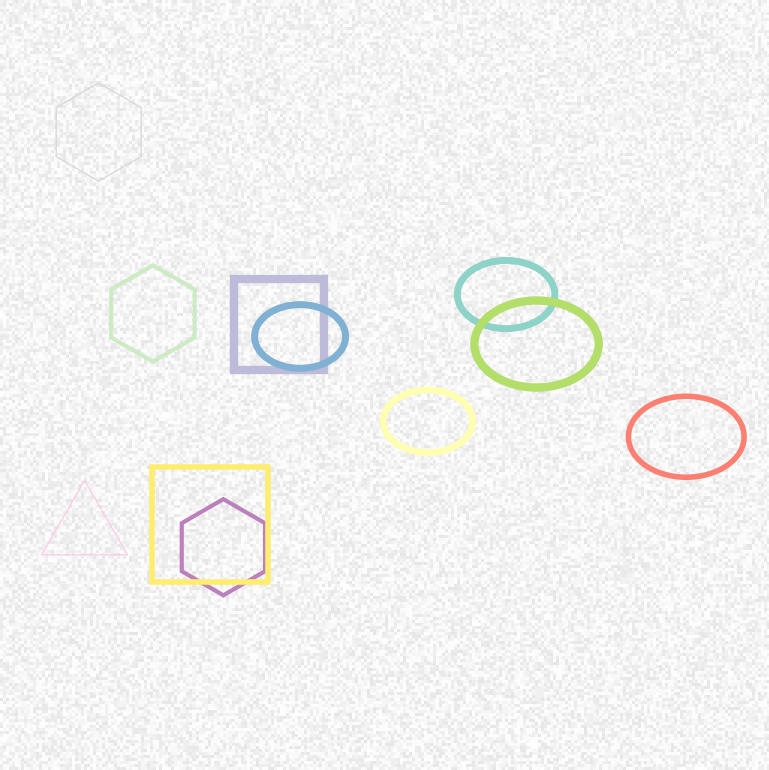[{"shape": "oval", "thickness": 2.5, "radius": 0.32, "center": [0.657, 0.617]}, {"shape": "oval", "thickness": 2.5, "radius": 0.29, "center": [0.556, 0.453]}, {"shape": "square", "thickness": 3, "radius": 0.29, "center": [0.362, 0.579]}, {"shape": "oval", "thickness": 2, "radius": 0.38, "center": [0.891, 0.433]}, {"shape": "oval", "thickness": 2.5, "radius": 0.3, "center": [0.39, 0.563]}, {"shape": "oval", "thickness": 3, "radius": 0.4, "center": [0.697, 0.553]}, {"shape": "triangle", "thickness": 0.5, "radius": 0.32, "center": [0.11, 0.312]}, {"shape": "hexagon", "thickness": 0.5, "radius": 0.32, "center": [0.128, 0.828]}, {"shape": "hexagon", "thickness": 1.5, "radius": 0.31, "center": [0.29, 0.289]}, {"shape": "hexagon", "thickness": 1.5, "radius": 0.31, "center": [0.199, 0.593]}, {"shape": "square", "thickness": 2, "radius": 0.38, "center": [0.273, 0.319]}]